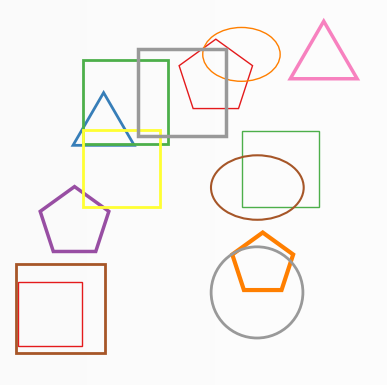[{"shape": "pentagon", "thickness": 1, "radius": 0.5, "center": [0.557, 0.799]}, {"shape": "square", "thickness": 1, "radius": 0.42, "center": [0.129, 0.184]}, {"shape": "triangle", "thickness": 2, "radius": 0.46, "center": [0.267, 0.668]}, {"shape": "square", "thickness": 2, "radius": 0.54, "center": [0.324, 0.736]}, {"shape": "square", "thickness": 1, "radius": 0.5, "center": [0.723, 0.56]}, {"shape": "pentagon", "thickness": 2.5, "radius": 0.47, "center": [0.192, 0.422]}, {"shape": "pentagon", "thickness": 3, "radius": 0.41, "center": [0.678, 0.313]}, {"shape": "oval", "thickness": 1, "radius": 0.5, "center": [0.623, 0.859]}, {"shape": "square", "thickness": 2, "radius": 0.5, "center": [0.314, 0.562]}, {"shape": "oval", "thickness": 1.5, "radius": 0.6, "center": [0.664, 0.513]}, {"shape": "square", "thickness": 2, "radius": 0.58, "center": [0.156, 0.199]}, {"shape": "triangle", "thickness": 2.5, "radius": 0.5, "center": [0.835, 0.845]}, {"shape": "circle", "thickness": 2, "radius": 0.59, "center": [0.663, 0.24]}, {"shape": "square", "thickness": 2.5, "radius": 0.57, "center": [0.471, 0.759]}]